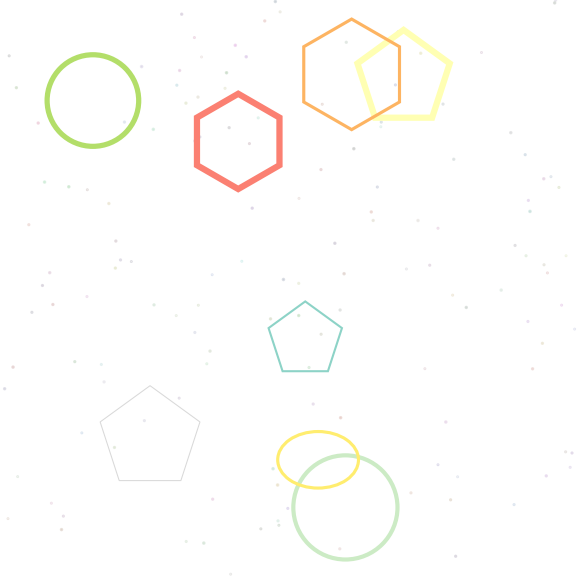[{"shape": "pentagon", "thickness": 1, "radius": 0.33, "center": [0.529, 0.41]}, {"shape": "pentagon", "thickness": 3, "radius": 0.42, "center": [0.699, 0.863]}, {"shape": "hexagon", "thickness": 3, "radius": 0.41, "center": [0.413, 0.754]}, {"shape": "hexagon", "thickness": 1.5, "radius": 0.48, "center": [0.609, 0.87]}, {"shape": "circle", "thickness": 2.5, "radius": 0.4, "center": [0.161, 0.825]}, {"shape": "pentagon", "thickness": 0.5, "radius": 0.45, "center": [0.26, 0.24]}, {"shape": "circle", "thickness": 2, "radius": 0.45, "center": [0.598, 0.12]}, {"shape": "oval", "thickness": 1.5, "radius": 0.35, "center": [0.551, 0.203]}]